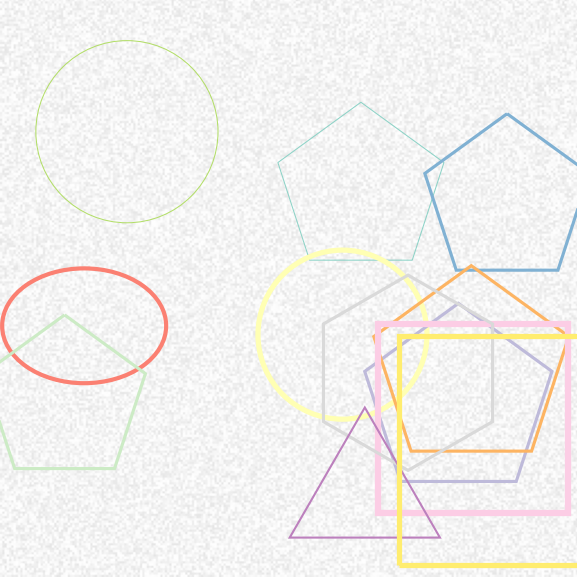[{"shape": "pentagon", "thickness": 0.5, "radius": 0.76, "center": [0.625, 0.671]}, {"shape": "circle", "thickness": 2.5, "radius": 0.73, "center": [0.593, 0.42]}, {"shape": "pentagon", "thickness": 1.5, "radius": 0.85, "center": [0.794, 0.303]}, {"shape": "oval", "thickness": 2, "radius": 0.71, "center": [0.146, 0.435]}, {"shape": "pentagon", "thickness": 1.5, "radius": 0.75, "center": [0.878, 0.652]}, {"shape": "pentagon", "thickness": 1.5, "radius": 0.89, "center": [0.816, 0.362]}, {"shape": "circle", "thickness": 0.5, "radius": 0.79, "center": [0.22, 0.771]}, {"shape": "square", "thickness": 3, "radius": 0.82, "center": [0.819, 0.274]}, {"shape": "hexagon", "thickness": 1.5, "radius": 0.85, "center": [0.707, 0.354]}, {"shape": "triangle", "thickness": 1, "radius": 0.75, "center": [0.632, 0.143]}, {"shape": "pentagon", "thickness": 1.5, "radius": 0.74, "center": [0.112, 0.307]}, {"shape": "square", "thickness": 2.5, "radius": 0.99, "center": [0.888, 0.219]}]